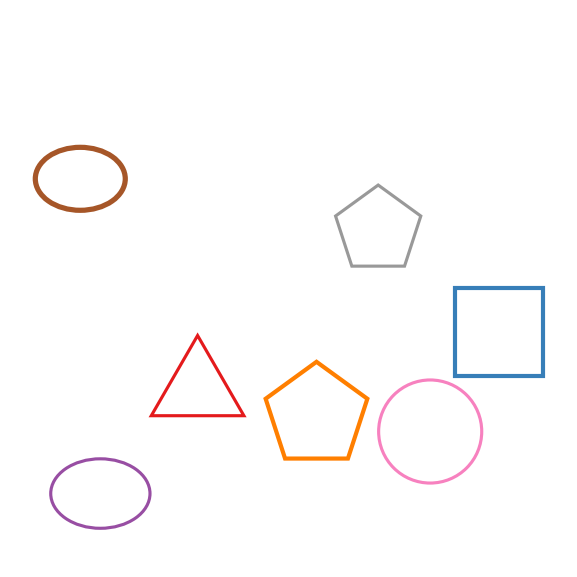[{"shape": "triangle", "thickness": 1.5, "radius": 0.46, "center": [0.342, 0.326]}, {"shape": "square", "thickness": 2, "radius": 0.38, "center": [0.865, 0.424]}, {"shape": "oval", "thickness": 1.5, "radius": 0.43, "center": [0.174, 0.145]}, {"shape": "pentagon", "thickness": 2, "radius": 0.46, "center": [0.548, 0.28]}, {"shape": "oval", "thickness": 2.5, "radius": 0.39, "center": [0.139, 0.69]}, {"shape": "circle", "thickness": 1.5, "radius": 0.45, "center": [0.745, 0.252]}, {"shape": "pentagon", "thickness": 1.5, "radius": 0.39, "center": [0.655, 0.601]}]